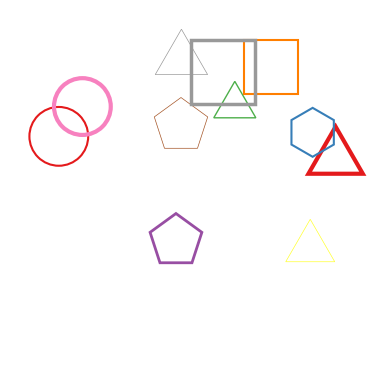[{"shape": "triangle", "thickness": 3, "radius": 0.41, "center": [0.872, 0.589]}, {"shape": "circle", "thickness": 1.5, "radius": 0.38, "center": [0.153, 0.646]}, {"shape": "hexagon", "thickness": 1.5, "radius": 0.32, "center": [0.812, 0.656]}, {"shape": "triangle", "thickness": 1, "radius": 0.32, "center": [0.61, 0.726]}, {"shape": "pentagon", "thickness": 2, "radius": 0.35, "center": [0.457, 0.375]}, {"shape": "square", "thickness": 1.5, "radius": 0.35, "center": [0.703, 0.826]}, {"shape": "triangle", "thickness": 0.5, "radius": 0.37, "center": [0.806, 0.357]}, {"shape": "pentagon", "thickness": 0.5, "radius": 0.36, "center": [0.47, 0.674]}, {"shape": "circle", "thickness": 3, "radius": 0.37, "center": [0.214, 0.723]}, {"shape": "triangle", "thickness": 0.5, "radius": 0.39, "center": [0.471, 0.846]}, {"shape": "square", "thickness": 2.5, "radius": 0.41, "center": [0.579, 0.814]}]